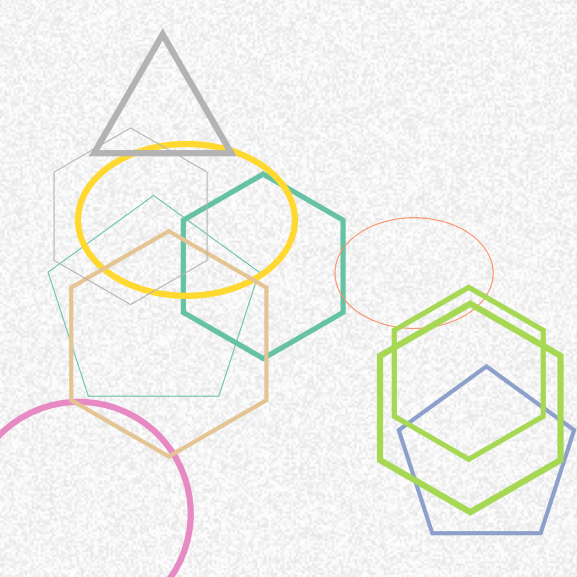[{"shape": "pentagon", "thickness": 0.5, "radius": 0.96, "center": [0.266, 0.469]}, {"shape": "hexagon", "thickness": 2.5, "radius": 0.8, "center": [0.456, 0.538]}, {"shape": "oval", "thickness": 0.5, "radius": 0.68, "center": [0.717, 0.526]}, {"shape": "pentagon", "thickness": 2, "radius": 0.8, "center": [0.842, 0.205]}, {"shape": "circle", "thickness": 3, "radius": 0.97, "center": [0.137, 0.11]}, {"shape": "hexagon", "thickness": 3, "radius": 0.9, "center": [0.814, 0.293]}, {"shape": "hexagon", "thickness": 2.5, "radius": 0.74, "center": [0.812, 0.353]}, {"shape": "oval", "thickness": 3, "radius": 0.94, "center": [0.323, 0.618]}, {"shape": "hexagon", "thickness": 2, "radius": 0.98, "center": [0.292, 0.404]}, {"shape": "hexagon", "thickness": 0.5, "radius": 0.76, "center": [0.226, 0.625]}, {"shape": "triangle", "thickness": 3, "radius": 0.69, "center": [0.282, 0.802]}]